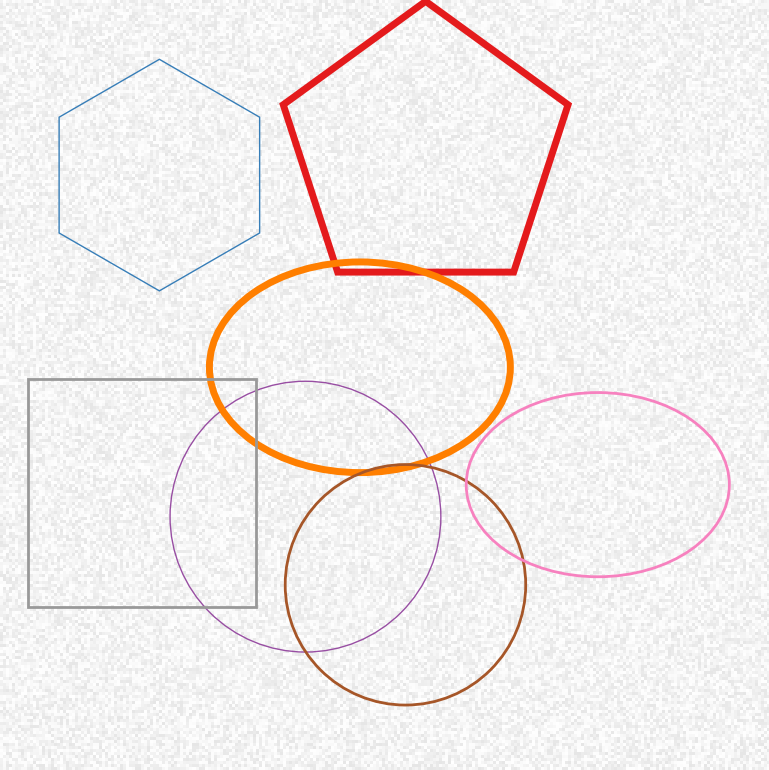[{"shape": "pentagon", "thickness": 2.5, "radius": 0.97, "center": [0.553, 0.804]}, {"shape": "hexagon", "thickness": 0.5, "radius": 0.75, "center": [0.207, 0.773]}, {"shape": "circle", "thickness": 0.5, "radius": 0.88, "center": [0.397, 0.329]}, {"shape": "oval", "thickness": 2.5, "radius": 0.98, "center": [0.467, 0.523]}, {"shape": "circle", "thickness": 1, "radius": 0.78, "center": [0.527, 0.241]}, {"shape": "oval", "thickness": 1, "radius": 0.85, "center": [0.776, 0.371]}, {"shape": "square", "thickness": 1, "radius": 0.74, "center": [0.184, 0.36]}]